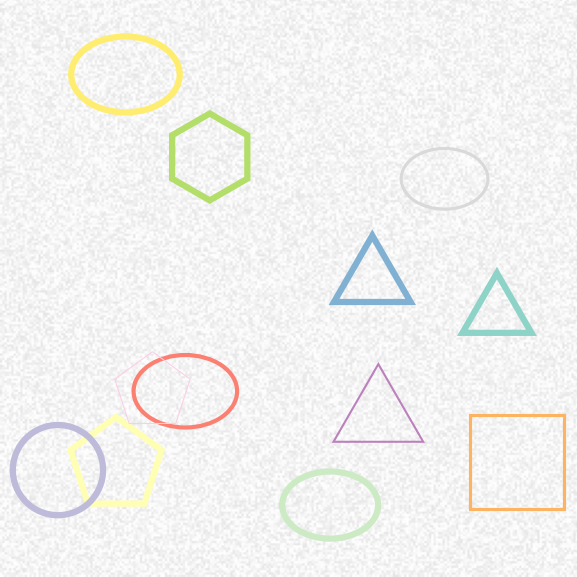[{"shape": "triangle", "thickness": 3, "radius": 0.34, "center": [0.861, 0.457]}, {"shape": "pentagon", "thickness": 3, "radius": 0.41, "center": [0.201, 0.194]}, {"shape": "circle", "thickness": 3, "radius": 0.39, "center": [0.1, 0.185]}, {"shape": "oval", "thickness": 2, "radius": 0.45, "center": [0.321, 0.322]}, {"shape": "triangle", "thickness": 3, "radius": 0.38, "center": [0.645, 0.515]}, {"shape": "square", "thickness": 1.5, "radius": 0.41, "center": [0.896, 0.199]}, {"shape": "hexagon", "thickness": 3, "radius": 0.38, "center": [0.363, 0.727]}, {"shape": "pentagon", "thickness": 0.5, "radius": 0.34, "center": [0.264, 0.321]}, {"shape": "oval", "thickness": 1.5, "radius": 0.38, "center": [0.77, 0.69]}, {"shape": "triangle", "thickness": 1, "radius": 0.45, "center": [0.655, 0.279]}, {"shape": "oval", "thickness": 3, "radius": 0.42, "center": [0.572, 0.125]}, {"shape": "oval", "thickness": 3, "radius": 0.47, "center": [0.217, 0.87]}]